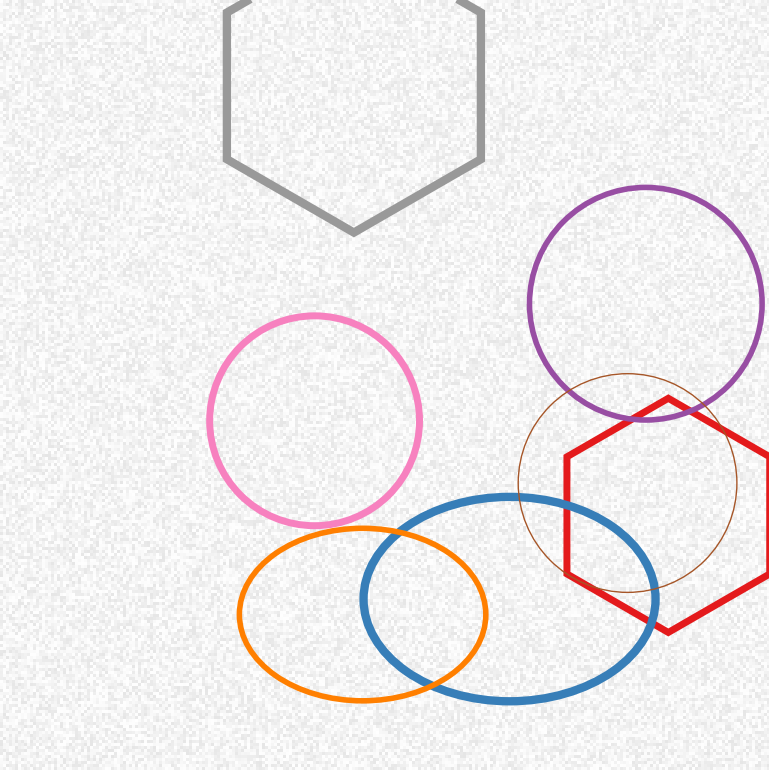[{"shape": "hexagon", "thickness": 2.5, "radius": 0.76, "center": [0.868, 0.331]}, {"shape": "oval", "thickness": 3, "radius": 0.95, "center": [0.662, 0.222]}, {"shape": "circle", "thickness": 2, "radius": 0.76, "center": [0.839, 0.606]}, {"shape": "oval", "thickness": 2, "radius": 0.8, "center": [0.471, 0.202]}, {"shape": "circle", "thickness": 0.5, "radius": 0.71, "center": [0.815, 0.373]}, {"shape": "circle", "thickness": 2.5, "radius": 0.68, "center": [0.409, 0.454]}, {"shape": "hexagon", "thickness": 3, "radius": 0.95, "center": [0.46, 0.888]}]